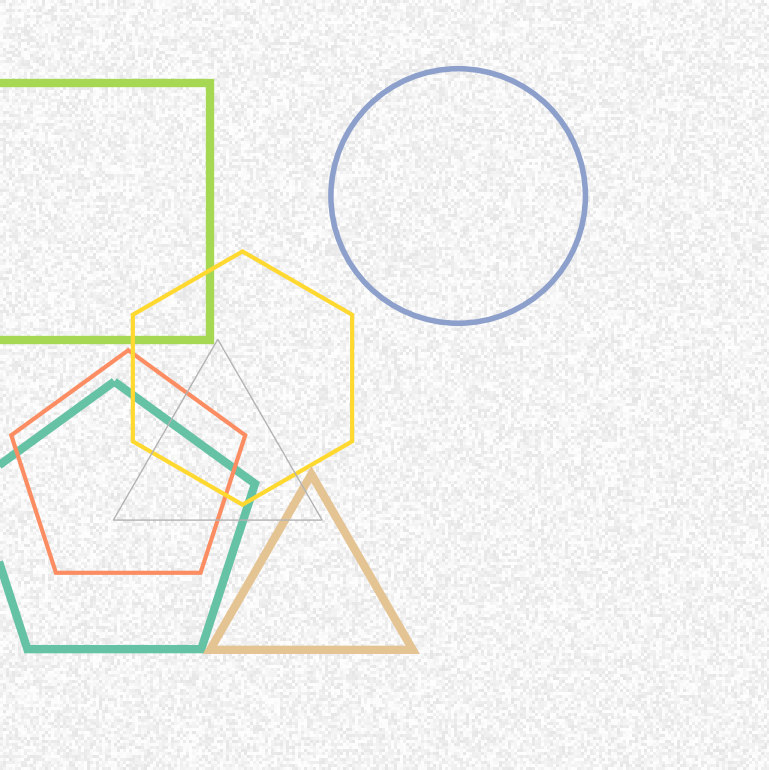[{"shape": "pentagon", "thickness": 3, "radius": 0.96, "center": [0.148, 0.312]}, {"shape": "pentagon", "thickness": 1.5, "radius": 0.8, "center": [0.167, 0.385]}, {"shape": "circle", "thickness": 2, "radius": 0.83, "center": [0.595, 0.745]}, {"shape": "square", "thickness": 3, "radius": 0.83, "center": [0.105, 0.726]}, {"shape": "hexagon", "thickness": 1.5, "radius": 0.82, "center": [0.315, 0.509]}, {"shape": "triangle", "thickness": 3, "radius": 0.76, "center": [0.404, 0.232]}, {"shape": "triangle", "thickness": 0.5, "radius": 0.78, "center": [0.283, 0.403]}]